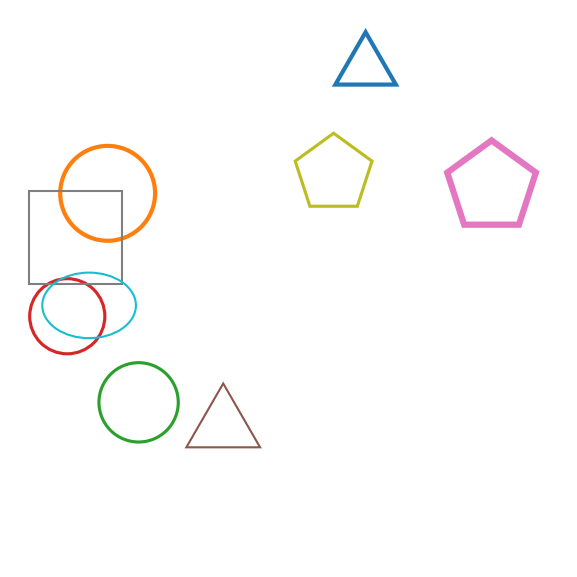[{"shape": "triangle", "thickness": 2, "radius": 0.3, "center": [0.633, 0.883]}, {"shape": "circle", "thickness": 2, "radius": 0.41, "center": [0.186, 0.664]}, {"shape": "circle", "thickness": 1.5, "radius": 0.34, "center": [0.24, 0.302]}, {"shape": "circle", "thickness": 1.5, "radius": 0.33, "center": [0.116, 0.452]}, {"shape": "triangle", "thickness": 1, "radius": 0.37, "center": [0.387, 0.261]}, {"shape": "pentagon", "thickness": 3, "radius": 0.4, "center": [0.851, 0.675]}, {"shape": "square", "thickness": 1, "radius": 0.4, "center": [0.131, 0.588]}, {"shape": "pentagon", "thickness": 1.5, "radius": 0.35, "center": [0.578, 0.699]}, {"shape": "oval", "thickness": 1, "radius": 0.41, "center": [0.154, 0.47]}]